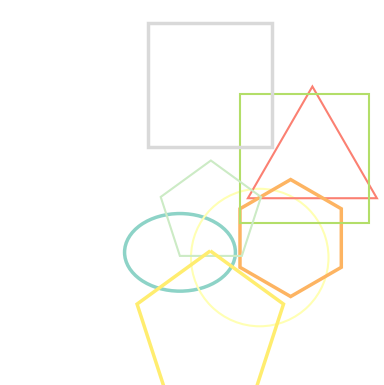[{"shape": "oval", "thickness": 2.5, "radius": 0.72, "center": [0.467, 0.345]}, {"shape": "circle", "thickness": 1.5, "radius": 0.89, "center": [0.675, 0.331]}, {"shape": "triangle", "thickness": 1.5, "radius": 0.97, "center": [0.811, 0.582]}, {"shape": "hexagon", "thickness": 2.5, "radius": 0.76, "center": [0.755, 0.382]}, {"shape": "square", "thickness": 1.5, "radius": 0.84, "center": [0.791, 0.588]}, {"shape": "square", "thickness": 2.5, "radius": 0.81, "center": [0.545, 0.778]}, {"shape": "pentagon", "thickness": 1.5, "radius": 0.68, "center": [0.548, 0.446]}, {"shape": "pentagon", "thickness": 2.5, "radius": 1.0, "center": [0.546, 0.148]}]